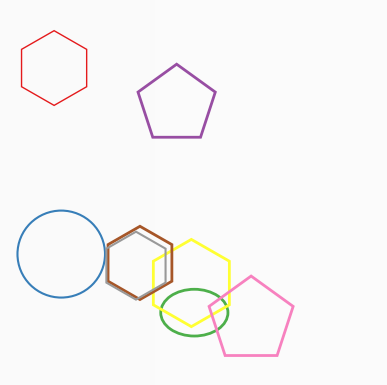[{"shape": "hexagon", "thickness": 1, "radius": 0.49, "center": [0.14, 0.823]}, {"shape": "circle", "thickness": 1.5, "radius": 0.56, "center": [0.158, 0.34]}, {"shape": "oval", "thickness": 2, "radius": 0.43, "center": [0.502, 0.188]}, {"shape": "pentagon", "thickness": 2, "radius": 0.52, "center": [0.456, 0.728]}, {"shape": "hexagon", "thickness": 2, "radius": 0.57, "center": [0.494, 0.265]}, {"shape": "hexagon", "thickness": 2, "radius": 0.48, "center": [0.361, 0.317]}, {"shape": "pentagon", "thickness": 2, "radius": 0.57, "center": [0.648, 0.169]}, {"shape": "hexagon", "thickness": 1.5, "radius": 0.44, "center": [0.351, 0.31]}]